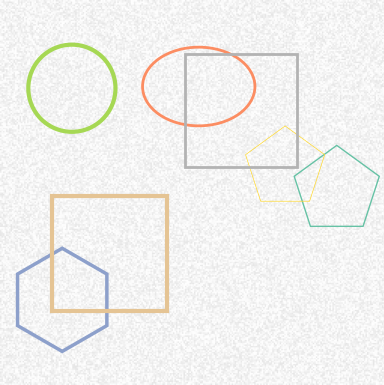[{"shape": "pentagon", "thickness": 1, "radius": 0.58, "center": [0.875, 0.506]}, {"shape": "oval", "thickness": 2, "radius": 0.73, "center": [0.516, 0.775]}, {"shape": "hexagon", "thickness": 2.5, "radius": 0.67, "center": [0.162, 0.221]}, {"shape": "circle", "thickness": 3, "radius": 0.57, "center": [0.187, 0.771]}, {"shape": "pentagon", "thickness": 0.5, "radius": 0.54, "center": [0.741, 0.565]}, {"shape": "square", "thickness": 3, "radius": 0.75, "center": [0.284, 0.341]}, {"shape": "square", "thickness": 2, "radius": 0.73, "center": [0.626, 0.713]}]